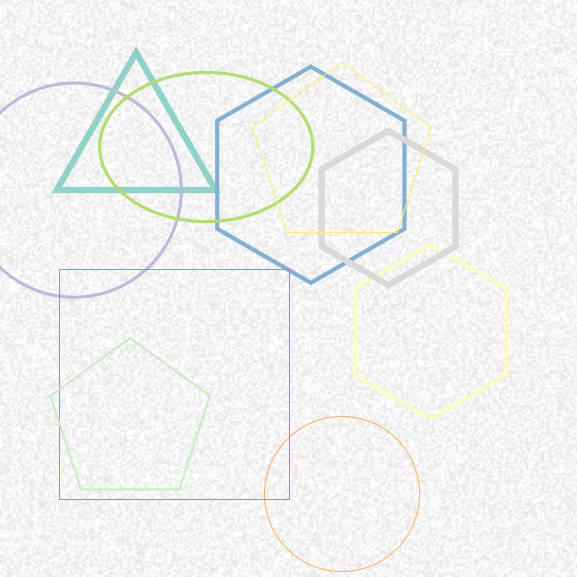[{"shape": "triangle", "thickness": 3, "radius": 0.79, "center": [0.236, 0.749]}, {"shape": "hexagon", "thickness": 1.5, "radius": 0.75, "center": [0.746, 0.425]}, {"shape": "circle", "thickness": 1.5, "radius": 0.93, "center": [0.128, 0.67]}, {"shape": "hexagon", "thickness": 2, "radius": 0.94, "center": [0.538, 0.697]}, {"shape": "circle", "thickness": 0.5, "radius": 0.67, "center": [0.592, 0.144]}, {"shape": "oval", "thickness": 1.5, "radius": 0.92, "center": [0.357, 0.745]}, {"shape": "hexagon", "thickness": 3, "radius": 0.67, "center": [0.673, 0.639]}, {"shape": "square", "thickness": 0.5, "radius": 0.99, "center": [0.301, 0.334]}, {"shape": "pentagon", "thickness": 1, "radius": 0.73, "center": [0.225, 0.269]}, {"shape": "pentagon", "thickness": 0.5, "radius": 0.81, "center": [0.592, 0.728]}]